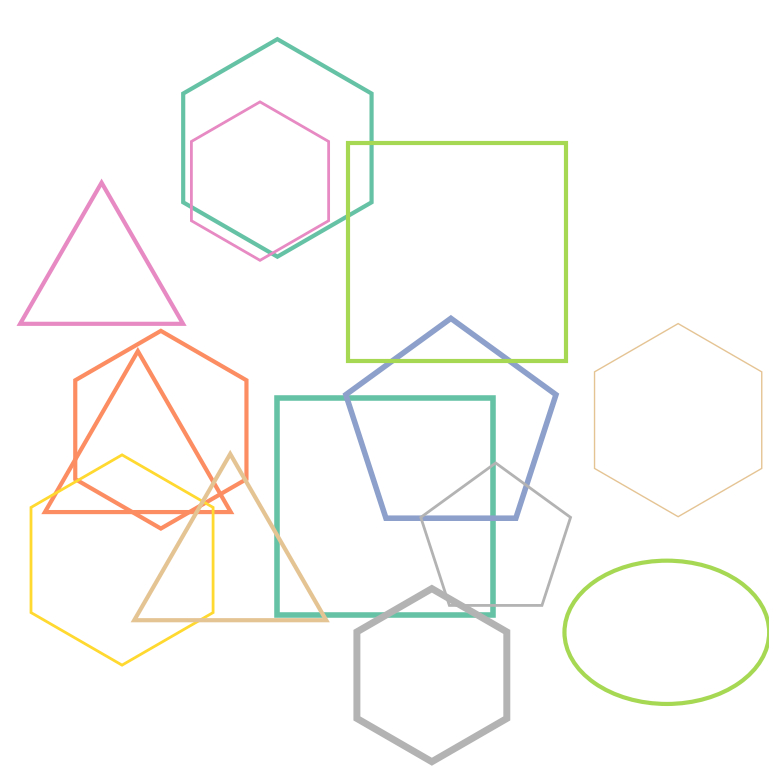[{"shape": "square", "thickness": 2, "radius": 0.7, "center": [0.5, 0.343]}, {"shape": "hexagon", "thickness": 1.5, "radius": 0.71, "center": [0.36, 0.808]}, {"shape": "triangle", "thickness": 1.5, "radius": 0.7, "center": [0.179, 0.405]}, {"shape": "hexagon", "thickness": 1.5, "radius": 0.64, "center": [0.209, 0.442]}, {"shape": "pentagon", "thickness": 2, "radius": 0.72, "center": [0.586, 0.443]}, {"shape": "triangle", "thickness": 1.5, "radius": 0.61, "center": [0.132, 0.641]}, {"shape": "hexagon", "thickness": 1, "radius": 0.51, "center": [0.338, 0.765]}, {"shape": "square", "thickness": 1.5, "radius": 0.71, "center": [0.594, 0.672]}, {"shape": "oval", "thickness": 1.5, "radius": 0.66, "center": [0.866, 0.179]}, {"shape": "hexagon", "thickness": 1, "radius": 0.68, "center": [0.158, 0.273]}, {"shape": "hexagon", "thickness": 0.5, "radius": 0.63, "center": [0.881, 0.454]}, {"shape": "triangle", "thickness": 1.5, "radius": 0.72, "center": [0.299, 0.266]}, {"shape": "pentagon", "thickness": 1, "radius": 0.51, "center": [0.644, 0.296]}, {"shape": "hexagon", "thickness": 2.5, "radius": 0.56, "center": [0.561, 0.123]}]